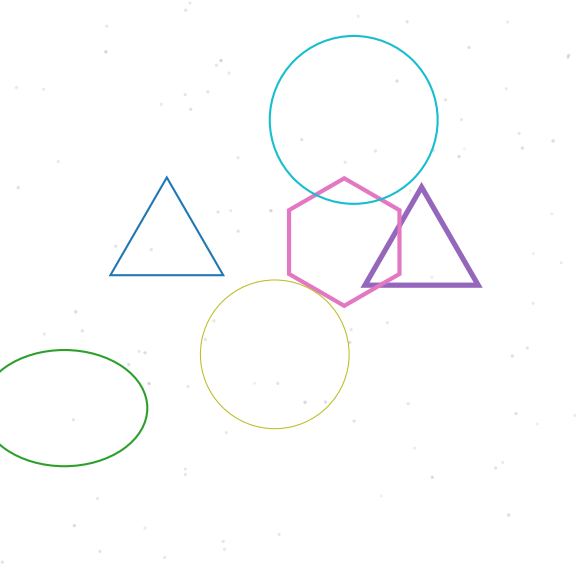[{"shape": "triangle", "thickness": 1, "radius": 0.56, "center": [0.289, 0.579]}, {"shape": "oval", "thickness": 1, "radius": 0.72, "center": [0.111, 0.292]}, {"shape": "triangle", "thickness": 2.5, "radius": 0.57, "center": [0.73, 0.562]}, {"shape": "hexagon", "thickness": 2, "radius": 0.55, "center": [0.596, 0.58]}, {"shape": "circle", "thickness": 0.5, "radius": 0.64, "center": [0.476, 0.386]}, {"shape": "circle", "thickness": 1, "radius": 0.73, "center": [0.612, 0.792]}]